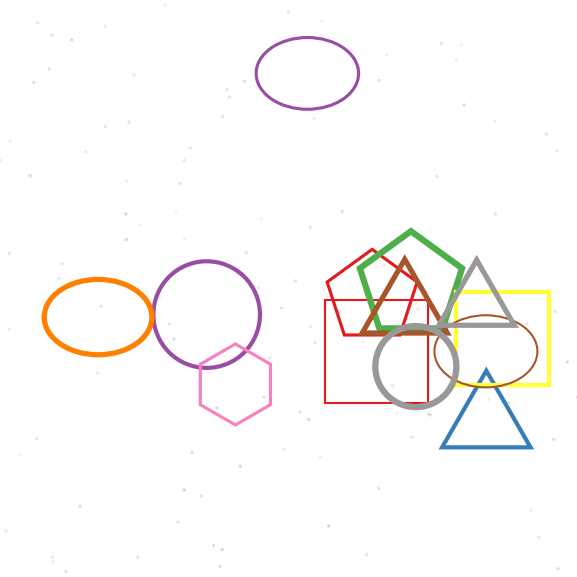[{"shape": "square", "thickness": 1, "radius": 0.44, "center": [0.652, 0.39]}, {"shape": "pentagon", "thickness": 1.5, "radius": 0.41, "center": [0.644, 0.485]}, {"shape": "triangle", "thickness": 2, "radius": 0.44, "center": [0.842, 0.269]}, {"shape": "pentagon", "thickness": 3, "radius": 0.47, "center": [0.712, 0.506]}, {"shape": "circle", "thickness": 2, "radius": 0.46, "center": [0.358, 0.454]}, {"shape": "oval", "thickness": 1.5, "radius": 0.44, "center": [0.532, 0.872]}, {"shape": "oval", "thickness": 2.5, "radius": 0.47, "center": [0.17, 0.45]}, {"shape": "square", "thickness": 2, "radius": 0.4, "center": [0.87, 0.412]}, {"shape": "triangle", "thickness": 2.5, "radius": 0.43, "center": [0.701, 0.465]}, {"shape": "oval", "thickness": 1, "radius": 0.45, "center": [0.841, 0.391]}, {"shape": "hexagon", "thickness": 1.5, "radius": 0.35, "center": [0.408, 0.333]}, {"shape": "circle", "thickness": 3, "radius": 0.35, "center": [0.72, 0.364]}, {"shape": "triangle", "thickness": 2.5, "radius": 0.38, "center": [0.825, 0.474]}]